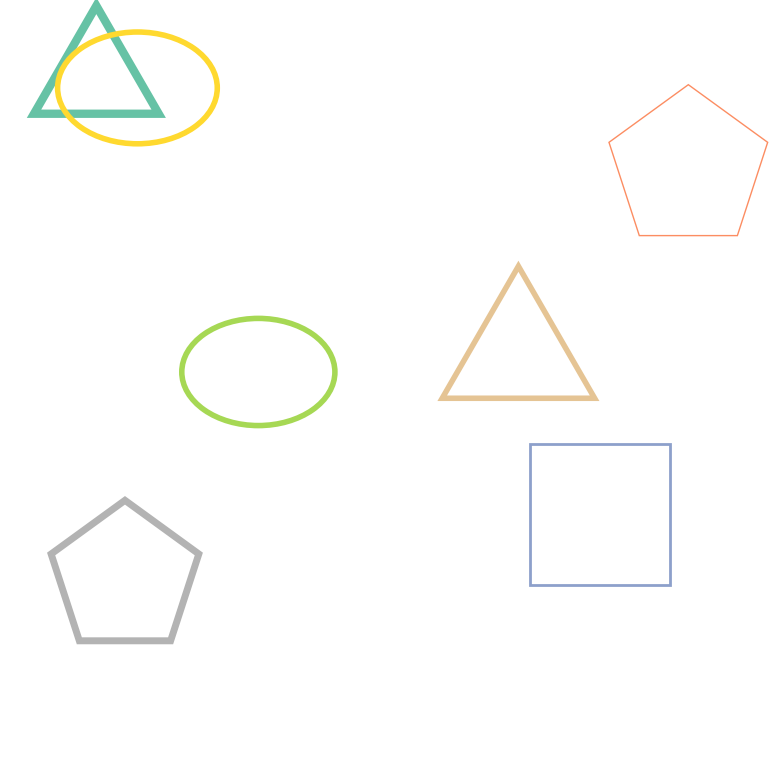[{"shape": "triangle", "thickness": 3, "radius": 0.47, "center": [0.125, 0.899]}, {"shape": "pentagon", "thickness": 0.5, "radius": 0.54, "center": [0.894, 0.782]}, {"shape": "square", "thickness": 1, "radius": 0.45, "center": [0.779, 0.332]}, {"shape": "oval", "thickness": 2, "radius": 0.5, "center": [0.336, 0.517]}, {"shape": "oval", "thickness": 2, "radius": 0.52, "center": [0.178, 0.886]}, {"shape": "triangle", "thickness": 2, "radius": 0.57, "center": [0.673, 0.54]}, {"shape": "pentagon", "thickness": 2.5, "radius": 0.5, "center": [0.162, 0.249]}]